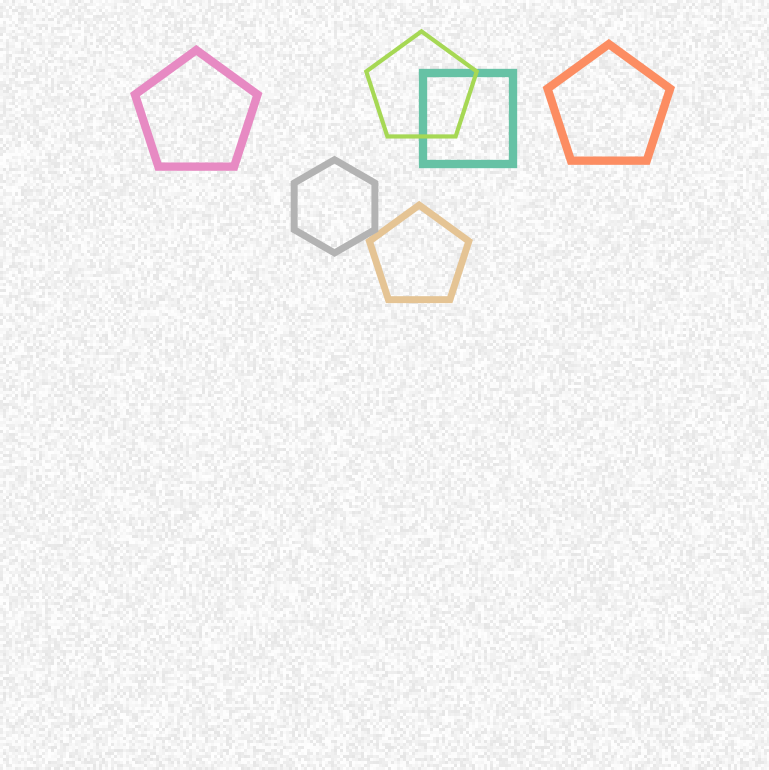[{"shape": "square", "thickness": 3, "radius": 0.29, "center": [0.608, 0.846]}, {"shape": "pentagon", "thickness": 3, "radius": 0.42, "center": [0.791, 0.859]}, {"shape": "pentagon", "thickness": 3, "radius": 0.42, "center": [0.255, 0.851]}, {"shape": "pentagon", "thickness": 1.5, "radius": 0.38, "center": [0.547, 0.884]}, {"shape": "pentagon", "thickness": 2.5, "radius": 0.34, "center": [0.544, 0.666]}, {"shape": "hexagon", "thickness": 2.5, "radius": 0.3, "center": [0.434, 0.732]}]